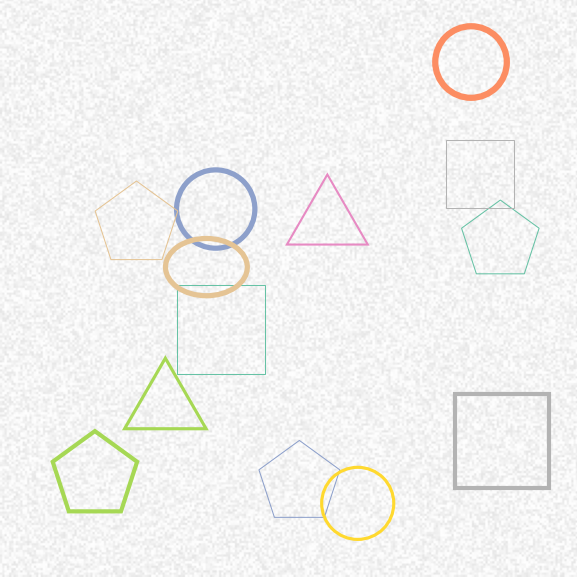[{"shape": "square", "thickness": 0.5, "radius": 0.38, "center": [0.383, 0.428]}, {"shape": "pentagon", "thickness": 0.5, "radius": 0.35, "center": [0.866, 0.582]}, {"shape": "circle", "thickness": 3, "radius": 0.31, "center": [0.816, 0.892]}, {"shape": "circle", "thickness": 2.5, "radius": 0.34, "center": [0.374, 0.637]}, {"shape": "pentagon", "thickness": 0.5, "radius": 0.37, "center": [0.518, 0.163]}, {"shape": "triangle", "thickness": 1, "radius": 0.4, "center": [0.567, 0.616]}, {"shape": "triangle", "thickness": 1.5, "radius": 0.41, "center": [0.286, 0.297]}, {"shape": "pentagon", "thickness": 2, "radius": 0.38, "center": [0.164, 0.176]}, {"shape": "circle", "thickness": 1.5, "radius": 0.31, "center": [0.619, 0.127]}, {"shape": "pentagon", "thickness": 0.5, "radius": 0.38, "center": [0.236, 0.61]}, {"shape": "oval", "thickness": 2.5, "radius": 0.35, "center": [0.357, 0.537]}, {"shape": "square", "thickness": 0.5, "radius": 0.29, "center": [0.831, 0.698]}, {"shape": "square", "thickness": 2, "radius": 0.41, "center": [0.87, 0.236]}]